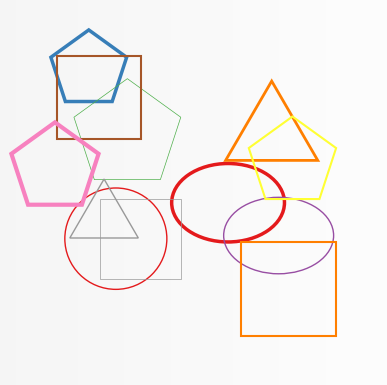[{"shape": "oval", "thickness": 2.5, "radius": 0.73, "center": [0.589, 0.473]}, {"shape": "circle", "thickness": 1, "radius": 0.66, "center": [0.299, 0.38]}, {"shape": "pentagon", "thickness": 2.5, "radius": 0.51, "center": [0.229, 0.819]}, {"shape": "pentagon", "thickness": 0.5, "radius": 0.72, "center": [0.329, 0.651]}, {"shape": "oval", "thickness": 1, "radius": 0.71, "center": [0.719, 0.388]}, {"shape": "triangle", "thickness": 2, "radius": 0.69, "center": [0.701, 0.652]}, {"shape": "square", "thickness": 1.5, "radius": 0.61, "center": [0.745, 0.25]}, {"shape": "pentagon", "thickness": 1.5, "radius": 0.59, "center": [0.755, 0.579]}, {"shape": "square", "thickness": 1.5, "radius": 0.54, "center": [0.256, 0.747]}, {"shape": "pentagon", "thickness": 3, "radius": 0.59, "center": [0.142, 0.564]}, {"shape": "square", "thickness": 0.5, "radius": 0.52, "center": [0.362, 0.379]}, {"shape": "triangle", "thickness": 1, "radius": 0.51, "center": [0.269, 0.433]}]